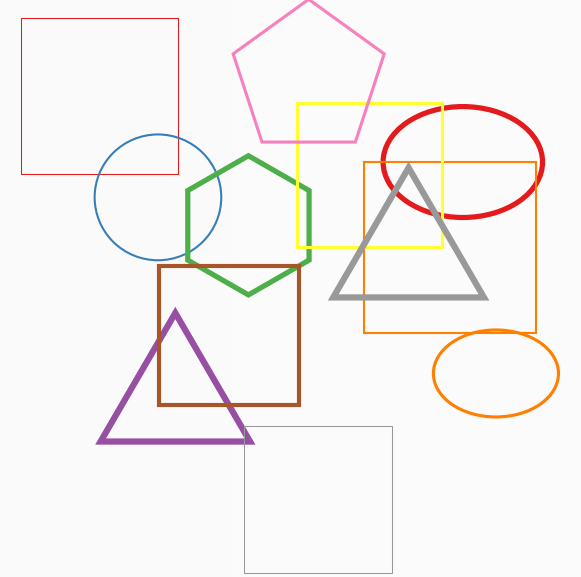[{"shape": "oval", "thickness": 2.5, "radius": 0.69, "center": [0.796, 0.719]}, {"shape": "square", "thickness": 0.5, "radius": 0.68, "center": [0.171, 0.833]}, {"shape": "circle", "thickness": 1, "radius": 0.54, "center": [0.272, 0.657]}, {"shape": "hexagon", "thickness": 2.5, "radius": 0.6, "center": [0.427, 0.609]}, {"shape": "triangle", "thickness": 3, "radius": 0.74, "center": [0.302, 0.309]}, {"shape": "oval", "thickness": 1.5, "radius": 0.54, "center": [0.853, 0.352]}, {"shape": "square", "thickness": 1, "radius": 0.74, "center": [0.774, 0.57]}, {"shape": "square", "thickness": 1.5, "radius": 0.62, "center": [0.635, 0.696]}, {"shape": "square", "thickness": 2, "radius": 0.6, "center": [0.394, 0.417]}, {"shape": "pentagon", "thickness": 1.5, "radius": 0.68, "center": [0.531, 0.864]}, {"shape": "square", "thickness": 0.5, "radius": 0.64, "center": [0.547, 0.135]}, {"shape": "triangle", "thickness": 3, "radius": 0.75, "center": [0.703, 0.559]}]